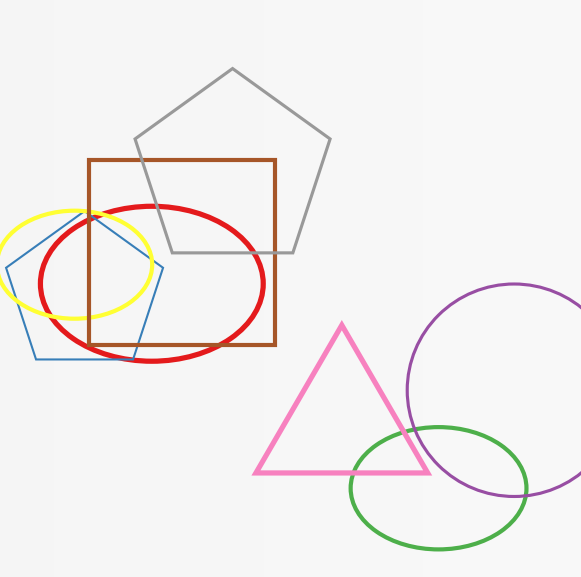[{"shape": "oval", "thickness": 2.5, "radius": 0.96, "center": [0.261, 0.508]}, {"shape": "pentagon", "thickness": 1, "radius": 0.71, "center": [0.145, 0.492]}, {"shape": "oval", "thickness": 2, "radius": 0.76, "center": [0.755, 0.154]}, {"shape": "circle", "thickness": 1.5, "radius": 0.92, "center": [0.885, 0.323]}, {"shape": "oval", "thickness": 2, "radius": 0.67, "center": [0.128, 0.541]}, {"shape": "square", "thickness": 2, "radius": 0.8, "center": [0.313, 0.562]}, {"shape": "triangle", "thickness": 2.5, "radius": 0.85, "center": [0.588, 0.265]}, {"shape": "pentagon", "thickness": 1.5, "radius": 0.88, "center": [0.4, 0.704]}]